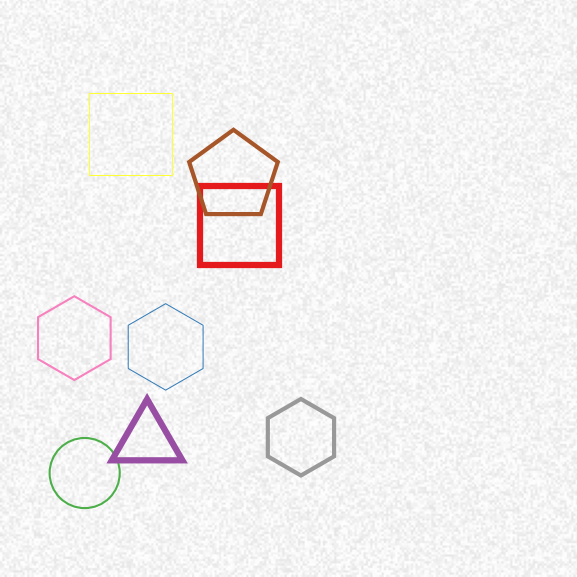[{"shape": "square", "thickness": 3, "radius": 0.34, "center": [0.415, 0.609]}, {"shape": "hexagon", "thickness": 0.5, "radius": 0.37, "center": [0.287, 0.398]}, {"shape": "circle", "thickness": 1, "radius": 0.3, "center": [0.147, 0.18]}, {"shape": "triangle", "thickness": 3, "radius": 0.35, "center": [0.255, 0.237]}, {"shape": "square", "thickness": 0.5, "radius": 0.36, "center": [0.226, 0.767]}, {"shape": "pentagon", "thickness": 2, "radius": 0.4, "center": [0.404, 0.694]}, {"shape": "hexagon", "thickness": 1, "radius": 0.36, "center": [0.129, 0.414]}, {"shape": "hexagon", "thickness": 2, "radius": 0.33, "center": [0.521, 0.242]}]